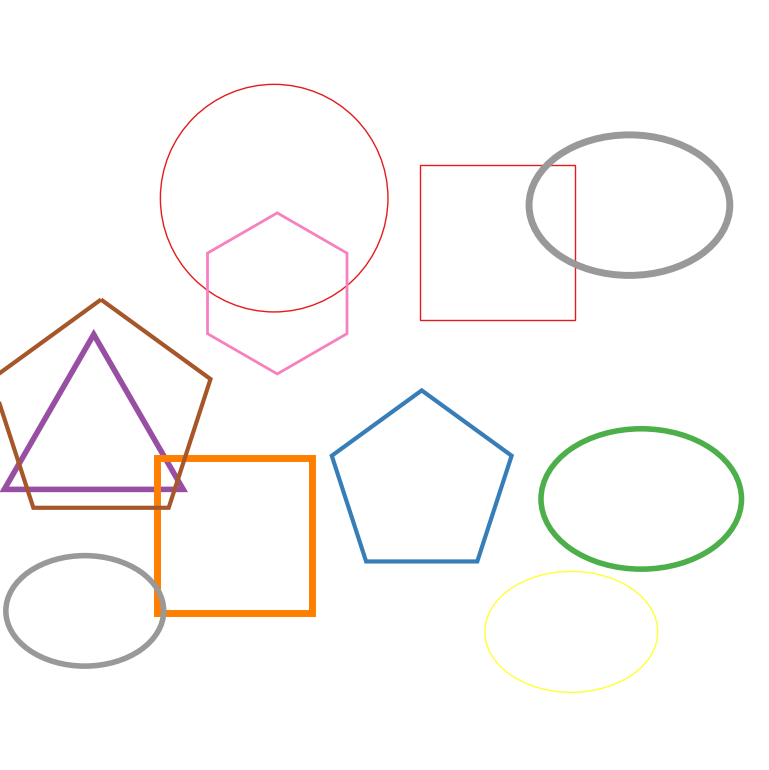[{"shape": "square", "thickness": 0.5, "radius": 0.5, "center": [0.646, 0.686]}, {"shape": "circle", "thickness": 0.5, "radius": 0.74, "center": [0.356, 0.743]}, {"shape": "pentagon", "thickness": 1.5, "radius": 0.61, "center": [0.548, 0.37]}, {"shape": "oval", "thickness": 2, "radius": 0.65, "center": [0.833, 0.352]}, {"shape": "triangle", "thickness": 2, "radius": 0.67, "center": [0.122, 0.432]}, {"shape": "square", "thickness": 2.5, "radius": 0.5, "center": [0.305, 0.305]}, {"shape": "oval", "thickness": 0.5, "radius": 0.56, "center": [0.742, 0.179]}, {"shape": "pentagon", "thickness": 1.5, "radius": 0.75, "center": [0.131, 0.461]}, {"shape": "hexagon", "thickness": 1, "radius": 0.52, "center": [0.36, 0.619]}, {"shape": "oval", "thickness": 2, "radius": 0.51, "center": [0.11, 0.207]}, {"shape": "oval", "thickness": 2.5, "radius": 0.65, "center": [0.817, 0.734]}]